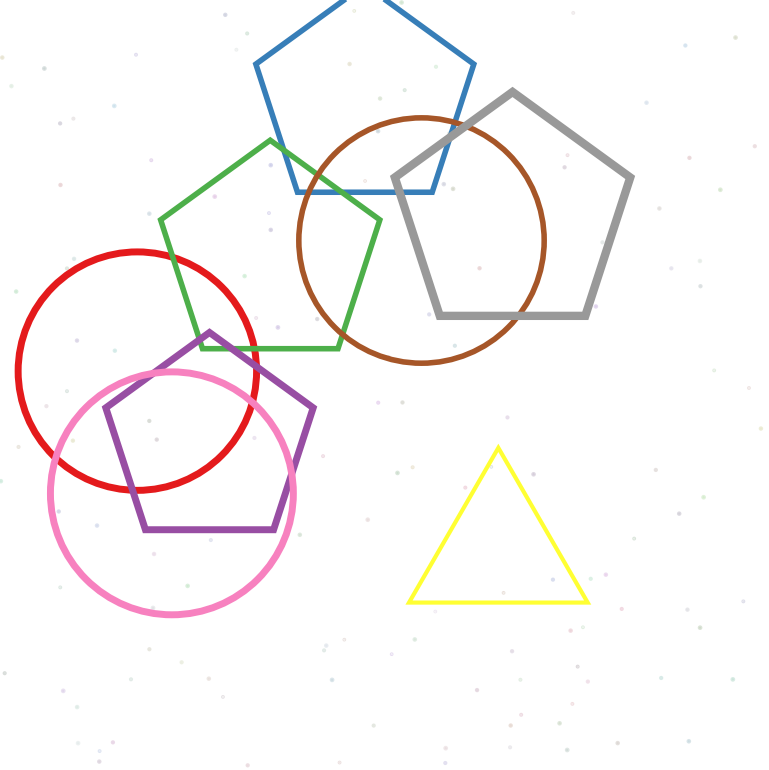[{"shape": "circle", "thickness": 2.5, "radius": 0.77, "center": [0.178, 0.518]}, {"shape": "pentagon", "thickness": 2, "radius": 0.74, "center": [0.474, 0.871]}, {"shape": "pentagon", "thickness": 2, "radius": 0.75, "center": [0.351, 0.668]}, {"shape": "pentagon", "thickness": 2.5, "radius": 0.71, "center": [0.272, 0.427]}, {"shape": "triangle", "thickness": 1.5, "radius": 0.67, "center": [0.647, 0.284]}, {"shape": "circle", "thickness": 2, "radius": 0.8, "center": [0.547, 0.688]}, {"shape": "circle", "thickness": 2.5, "radius": 0.79, "center": [0.223, 0.359]}, {"shape": "pentagon", "thickness": 3, "radius": 0.8, "center": [0.666, 0.72]}]